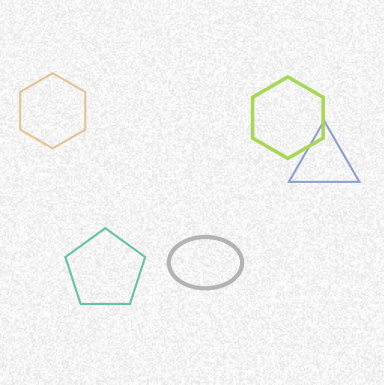[{"shape": "pentagon", "thickness": 1.5, "radius": 0.54, "center": [0.273, 0.299]}, {"shape": "triangle", "thickness": 1.5, "radius": 0.53, "center": [0.842, 0.581]}, {"shape": "hexagon", "thickness": 2.5, "radius": 0.53, "center": [0.748, 0.694]}, {"shape": "hexagon", "thickness": 1.5, "radius": 0.49, "center": [0.137, 0.712]}, {"shape": "oval", "thickness": 3, "radius": 0.48, "center": [0.534, 0.318]}]